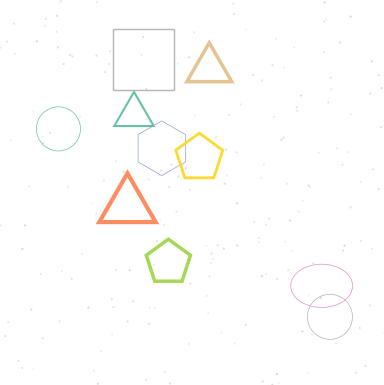[{"shape": "triangle", "thickness": 1.5, "radius": 0.3, "center": [0.348, 0.702]}, {"shape": "circle", "thickness": 0.5, "radius": 0.29, "center": [0.152, 0.665]}, {"shape": "triangle", "thickness": 3, "radius": 0.42, "center": [0.331, 0.465]}, {"shape": "hexagon", "thickness": 0.5, "radius": 0.36, "center": [0.42, 0.615]}, {"shape": "oval", "thickness": 0.5, "radius": 0.4, "center": [0.835, 0.258]}, {"shape": "pentagon", "thickness": 2.5, "radius": 0.3, "center": [0.437, 0.318]}, {"shape": "pentagon", "thickness": 2, "radius": 0.32, "center": [0.518, 0.59]}, {"shape": "triangle", "thickness": 2.5, "radius": 0.34, "center": [0.544, 0.822]}, {"shape": "circle", "thickness": 0.5, "radius": 0.29, "center": [0.857, 0.177]}, {"shape": "square", "thickness": 1, "radius": 0.39, "center": [0.372, 0.845]}]